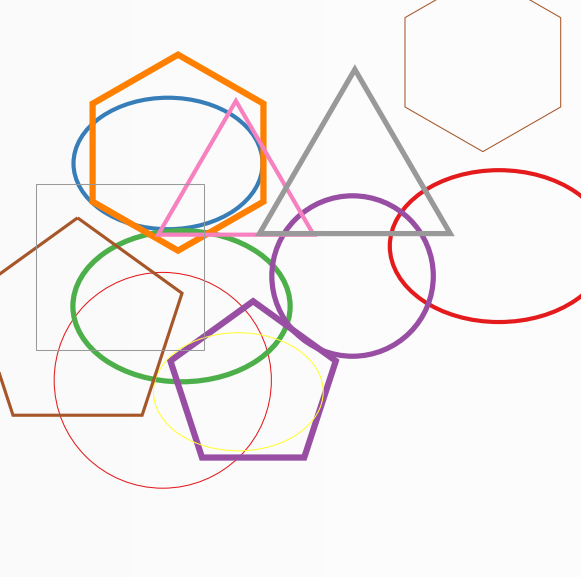[{"shape": "oval", "thickness": 2, "radius": 0.94, "center": [0.858, 0.573]}, {"shape": "circle", "thickness": 0.5, "radius": 0.93, "center": [0.28, 0.341]}, {"shape": "oval", "thickness": 2, "radius": 0.81, "center": [0.289, 0.716]}, {"shape": "oval", "thickness": 2.5, "radius": 0.93, "center": [0.312, 0.469]}, {"shape": "pentagon", "thickness": 3, "radius": 0.75, "center": [0.435, 0.328]}, {"shape": "circle", "thickness": 2.5, "radius": 0.69, "center": [0.607, 0.521]}, {"shape": "hexagon", "thickness": 3, "radius": 0.85, "center": [0.306, 0.735]}, {"shape": "oval", "thickness": 0.5, "radius": 0.73, "center": [0.41, 0.321]}, {"shape": "hexagon", "thickness": 0.5, "radius": 0.77, "center": [0.831, 0.891]}, {"shape": "pentagon", "thickness": 1.5, "radius": 0.94, "center": [0.133, 0.433]}, {"shape": "triangle", "thickness": 2, "radius": 0.77, "center": [0.406, 0.67]}, {"shape": "triangle", "thickness": 2.5, "radius": 0.95, "center": [0.611, 0.689]}, {"shape": "square", "thickness": 0.5, "radius": 0.72, "center": [0.207, 0.537]}]